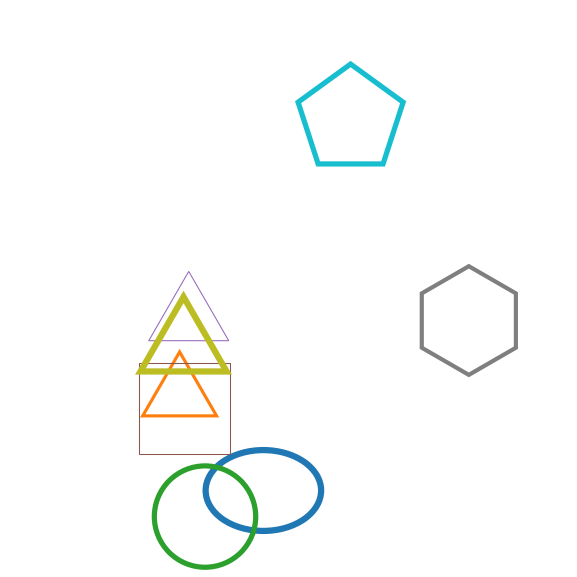[{"shape": "oval", "thickness": 3, "radius": 0.5, "center": [0.456, 0.15]}, {"shape": "triangle", "thickness": 1.5, "radius": 0.37, "center": [0.311, 0.316]}, {"shape": "circle", "thickness": 2.5, "radius": 0.44, "center": [0.355, 0.105]}, {"shape": "triangle", "thickness": 0.5, "radius": 0.4, "center": [0.327, 0.449]}, {"shape": "square", "thickness": 0.5, "radius": 0.39, "center": [0.32, 0.292]}, {"shape": "hexagon", "thickness": 2, "radius": 0.47, "center": [0.812, 0.444]}, {"shape": "triangle", "thickness": 3, "radius": 0.43, "center": [0.318, 0.399]}, {"shape": "pentagon", "thickness": 2.5, "radius": 0.48, "center": [0.607, 0.793]}]